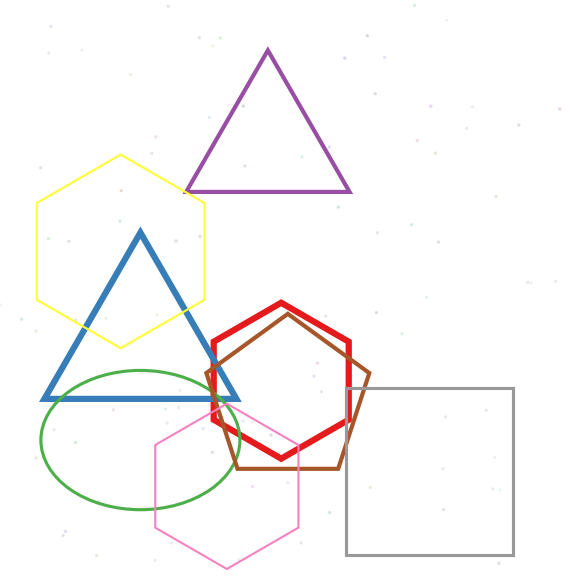[{"shape": "hexagon", "thickness": 3, "radius": 0.67, "center": [0.487, 0.34]}, {"shape": "triangle", "thickness": 3, "radius": 0.96, "center": [0.243, 0.404]}, {"shape": "oval", "thickness": 1.5, "radius": 0.86, "center": [0.243, 0.237]}, {"shape": "triangle", "thickness": 2, "radius": 0.82, "center": [0.464, 0.749]}, {"shape": "hexagon", "thickness": 1, "radius": 0.84, "center": [0.209, 0.564]}, {"shape": "pentagon", "thickness": 2, "radius": 0.74, "center": [0.498, 0.307]}, {"shape": "hexagon", "thickness": 1, "radius": 0.72, "center": [0.393, 0.157]}, {"shape": "square", "thickness": 1.5, "radius": 0.72, "center": [0.744, 0.182]}]